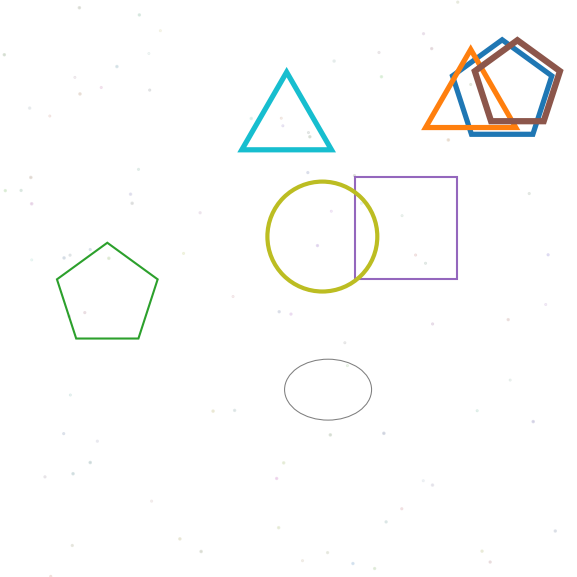[{"shape": "pentagon", "thickness": 2.5, "radius": 0.45, "center": [0.87, 0.84]}, {"shape": "triangle", "thickness": 2.5, "radius": 0.45, "center": [0.815, 0.823]}, {"shape": "pentagon", "thickness": 1, "radius": 0.46, "center": [0.186, 0.487]}, {"shape": "square", "thickness": 1, "radius": 0.44, "center": [0.703, 0.604]}, {"shape": "pentagon", "thickness": 3, "radius": 0.39, "center": [0.896, 0.852]}, {"shape": "oval", "thickness": 0.5, "radius": 0.38, "center": [0.568, 0.324]}, {"shape": "circle", "thickness": 2, "radius": 0.48, "center": [0.558, 0.59]}, {"shape": "triangle", "thickness": 2.5, "radius": 0.45, "center": [0.496, 0.785]}]